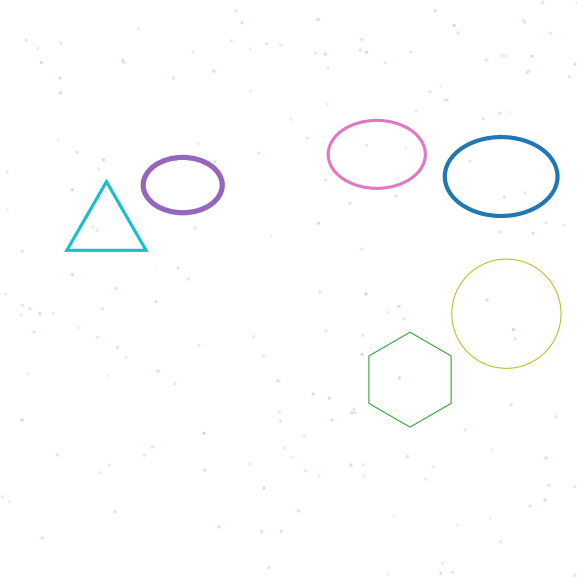[{"shape": "oval", "thickness": 2, "radius": 0.49, "center": [0.868, 0.693]}, {"shape": "hexagon", "thickness": 0.5, "radius": 0.41, "center": [0.71, 0.342]}, {"shape": "oval", "thickness": 2.5, "radius": 0.34, "center": [0.316, 0.679]}, {"shape": "oval", "thickness": 1.5, "radius": 0.42, "center": [0.652, 0.732]}, {"shape": "circle", "thickness": 0.5, "radius": 0.47, "center": [0.877, 0.456]}, {"shape": "triangle", "thickness": 1.5, "radius": 0.4, "center": [0.184, 0.605]}]